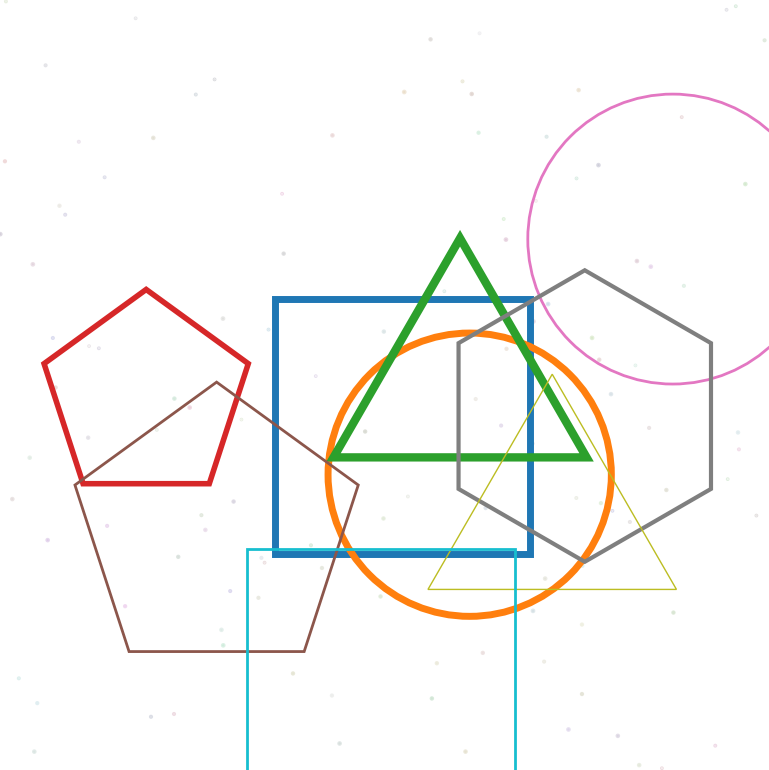[{"shape": "square", "thickness": 2.5, "radius": 0.83, "center": [0.523, 0.447]}, {"shape": "circle", "thickness": 2.5, "radius": 0.92, "center": [0.61, 0.384]}, {"shape": "triangle", "thickness": 3, "radius": 0.95, "center": [0.597, 0.501]}, {"shape": "pentagon", "thickness": 2, "radius": 0.7, "center": [0.19, 0.485]}, {"shape": "pentagon", "thickness": 1, "radius": 0.97, "center": [0.281, 0.31]}, {"shape": "circle", "thickness": 1, "radius": 0.94, "center": [0.874, 0.69]}, {"shape": "hexagon", "thickness": 1.5, "radius": 0.95, "center": [0.759, 0.46]}, {"shape": "triangle", "thickness": 0.5, "radius": 0.93, "center": [0.717, 0.328]}, {"shape": "square", "thickness": 1, "radius": 0.87, "center": [0.495, 0.113]}]